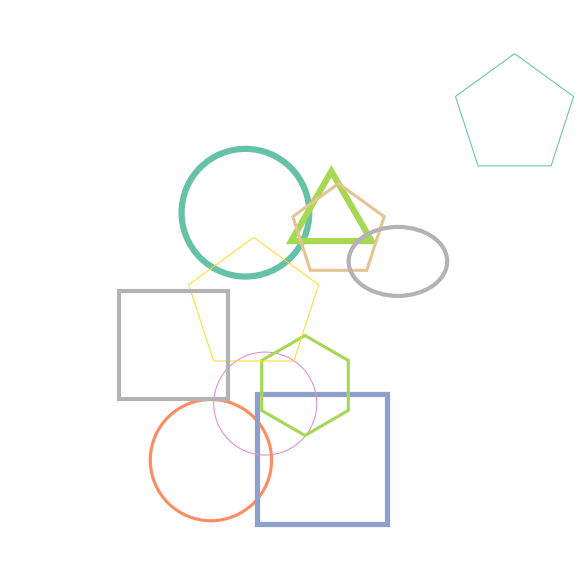[{"shape": "circle", "thickness": 3, "radius": 0.55, "center": [0.425, 0.631]}, {"shape": "pentagon", "thickness": 0.5, "radius": 0.54, "center": [0.891, 0.799]}, {"shape": "circle", "thickness": 1.5, "radius": 0.53, "center": [0.365, 0.202]}, {"shape": "square", "thickness": 2.5, "radius": 0.56, "center": [0.558, 0.205]}, {"shape": "circle", "thickness": 0.5, "radius": 0.45, "center": [0.459, 0.3]}, {"shape": "hexagon", "thickness": 1.5, "radius": 0.43, "center": [0.528, 0.332]}, {"shape": "triangle", "thickness": 3, "radius": 0.4, "center": [0.574, 0.622]}, {"shape": "pentagon", "thickness": 0.5, "radius": 0.59, "center": [0.439, 0.47]}, {"shape": "pentagon", "thickness": 1.5, "radius": 0.42, "center": [0.586, 0.598]}, {"shape": "oval", "thickness": 2, "radius": 0.43, "center": [0.689, 0.546]}, {"shape": "square", "thickness": 2, "radius": 0.47, "center": [0.3, 0.402]}]